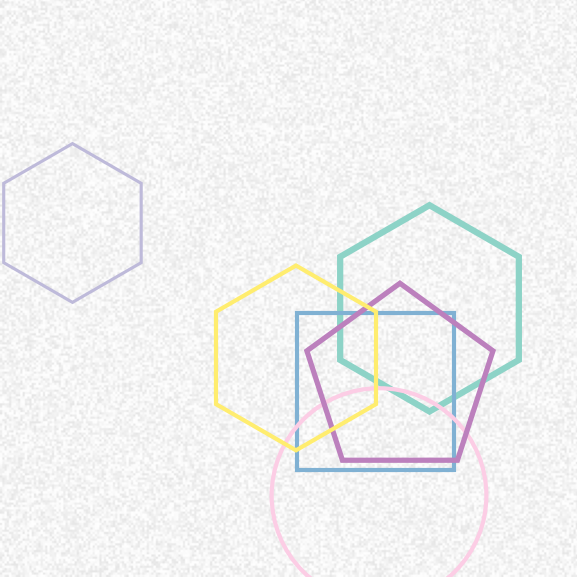[{"shape": "hexagon", "thickness": 3, "radius": 0.89, "center": [0.744, 0.465]}, {"shape": "hexagon", "thickness": 1.5, "radius": 0.69, "center": [0.125, 0.613]}, {"shape": "square", "thickness": 2, "radius": 0.68, "center": [0.65, 0.321]}, {"shape": "circle", "thickness": 2, "radius": 0.93, "center": [0.656, 0.141]}, {"shape": "pentagon", "thickness": 2.5, "radius": 0.85, "center": [0.693, 0.339]}, {"shape": "hexagon", "thickness": 2, "radius": 0.8, "center": [0.513, 0.379]}]